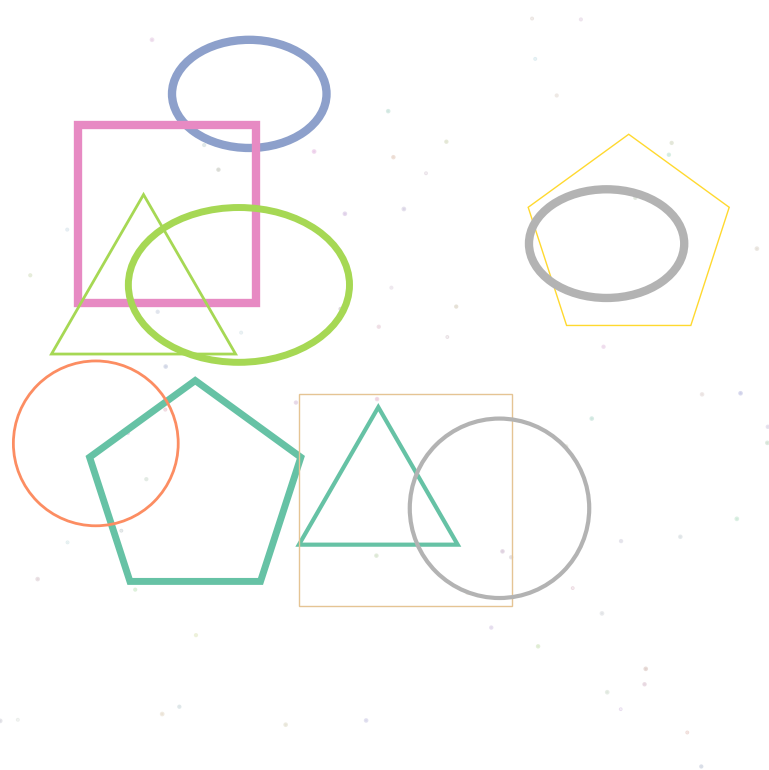[{"shape": "triangle", "thickness": 1.5, "radius": 0.6, "center": [0.491, 0.352]}, {"shape": "pentagon", "thickness": 2.5, "radius": 0.72, "center": [0.254, 0.362]}, {"shape": "circle", "thickness": 1, "radius": 0.54, "center": [0.124, 0.424]}, {"shape": "oval", "thickness": 3, "radius": 0.5, "center": [0.324, 0.878]}, {"shape": "square", "thickness": 3, "radius": 0.58, "center": [0.217, 0.722]}, {"shape": "oval", "thickness": 2.5, "radius": 0.72, "center": [0.31, 0.63]}, {"shape": "triangle", "thickness": 1, "radius": 0.69, "center": [0.186, 0.609]}, {"shape": "pentagon", "thickness": 0.5, "radius": 0.69, "center": [0.816, 0.688]}, {"shape": "square", "thickness": 0.5, "radius": 0.69, "center": [0.527, 0.351]}, {"shape": "circle", "thickness": 1.5, "radius": 0.58, "center": [0.649, 0.34]}, {"shape": "oval", "thickness": 3, "radius": 0.5, "center": [0.788, 0.684]}]